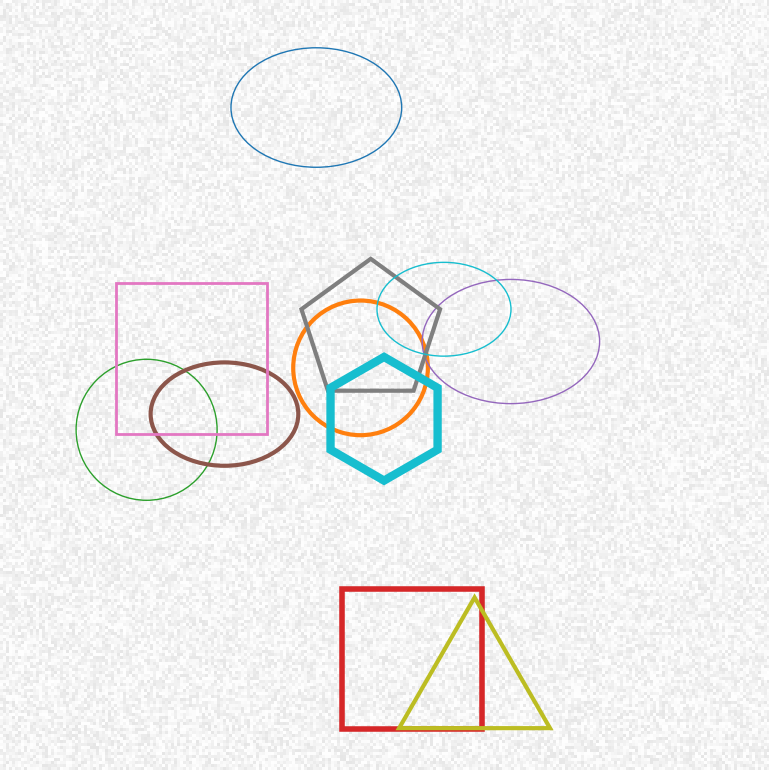[{"shape": "oval", "thickness": 0.5, "radius": 0.55, "center": [0.411, 0.86]}, {"shape": "circle", "thickness": 1.5, "radius": 0.44, "center": [0.468, 0.522]}, {"shape": "circle", "thickness": 0.5, "radius": 0.46, "center": [0.19, 0.442]}, {"shape": "square", "thickness": 2, "radius": 0.46, "center": [0.535, 0.144]}, {"shape": "oval", "thickness": 0.5, "radius": 0.58, "center": [0.663, 0.556]}, {"shape": "oval", "thickness": 1.5, "radius": 0.48, "center": [0.292, 0.462]}, {"shape": "square", "thickness": 1, "radius": 0.49, "center": [0.249, 0.535]}, {"shape": "pentagon", "thickness": 1.5, "radius": 0.47, "center": [0.481, 0.569]}, {"shape": "triangle", "thickness": 1.5, "radius": 0.57, "center": [0.616, 0.111]}, {"shape": "oval", "thickness": 0.5, "radius": 0.44, "center": [0.577, 0.598]}, {"shape": "hexagon", "thickness": 3, "radius": 0.4, "center": [0.499, 0.456]}]